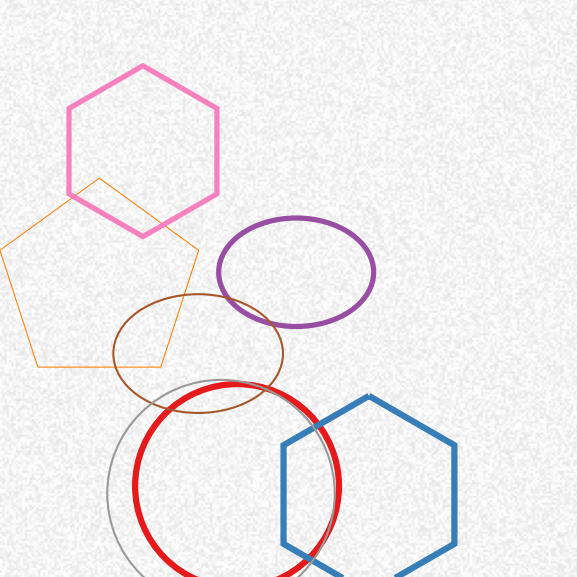[{"shape": "circle", "thickness": 3, "radius": 0.88, "center": [0.41, 0.158]}, {"shape": "hexagon", "thickness": 3, "radius": 0.85, "center": [0.639, 0.143]}, {"shape": "oval", "thickness": 2.5, "radius": 0.67, "center": [0.513, 0.528]}, {"shape": "pentagon", "thickness": 0.5, "radius": 0.9, "center": [0.172, 0.51]}, {"shape": "oval", "thickness": 1, "radius": 0.73, "center": [0.343, 0.387]}, {"shape": "hexagon", "thickness": 2.5, "radius": 0.74, "center": [0.248, 0.737]}, {"shape": "circle", "thickness": 1, "radius": 0.98, "center": [0.383, 0.144]}]